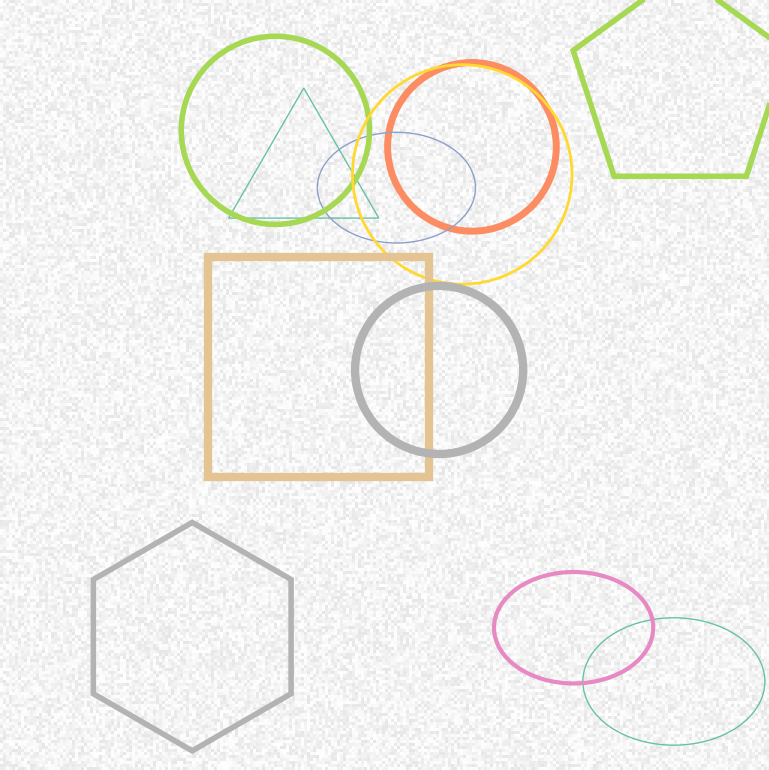[{"shape": "triangle", "thickness": 0.5, "radius": 0.56, "center": [0.394, 0.773]}, {"shape": "oval", "thickness": 0.5, "radius": 0.59, "center": [0.875, 0.115]}, {"shape": "circle", "thickness": 2.5, "radius": 0.55, "center": [0.613, 0.809]}, {"shape": "oval", "thickness": 0.5, "radius": 0.51, "center": [0.515, 0.756]}, {"shape": "oval", "thickness": 1.5, "radius": 0.52, "center": [0.745, 0.185]}, {"shape": "pentagon", "thickness": 2, "radius": 0.73, "center": [0.883, 0.889]}, {"shape": "circle", "thickness": 2, "radius": 0.61, "center": [0.358, 0.831]}, {"shape": "circle", "thickness": 1, "radius": 0.71, "center": [0.6, 0.773]}, {"shape": "square", "thickness": 3, "radius": 0.72, "center": [0.414, 0.523]}, {"shape": "circle", "thickness": 3, "radius": 0.55, "center": [0.57, 0.52]}, {"shape": "hexagon", "thickness": 2, "radius": 0.74, "center": [0.25, 0.173]}]